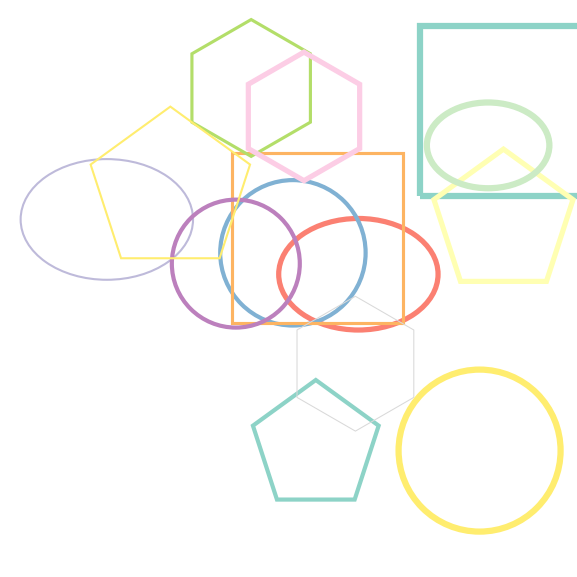[{"shape": "pentagon", "thickness": 2, "radius": 0.57, "center": [0.547, 0.227]}, {"shape": "square", "thickness": 3, "radius": 0.74, "center": [0.875, 0.807]}, {"shape": "pentagon", "thickness": 2.5, "radius": 0.63, "center": [0.872, 0.614]}, {"shape": "oval", "thickness": 1, "radius": 0.75, "center": [0.185, 0.619]}, {"shape": "oval", "thickness": 2.5, "radius": 0.69, "center": [0.621, 0.524]}, {"shape": "circle", "thickness": 2, "radius": 0.63, "center": [0.507, 0.561]}, {"shape": "square", "thickness": 1.5, "radius": 0.74, "center": [0.55, 0.587]}, {"shape": "hexagon", "thickness": 1.5, "radius": 0.59, "center": [0.435, 0.847]}, {"shape": "hexagon", "thickness": 2.5, "radius": 0.56, "center": [0.526, 0.798]}, {"shape": "hexagon", "thickness": 0.5, "radius": 0.58, "center": [0.615, 0.369]}, {"shape": "circle", "thickness": 2, "radius": 0.55, "center": [0.408, 0.543]}, {"shape": "oval", "thickness": 3, "radius": 0.53, "center": [0.845, 0.747]}, {"shape": "pentagon", "thickness": 1, "radius": 0.73, "center": [0.295, 0.669]}, {"shape": "circle", "thickness": 3, "radius": 0.7, "center": [0.83, 0.219]}]